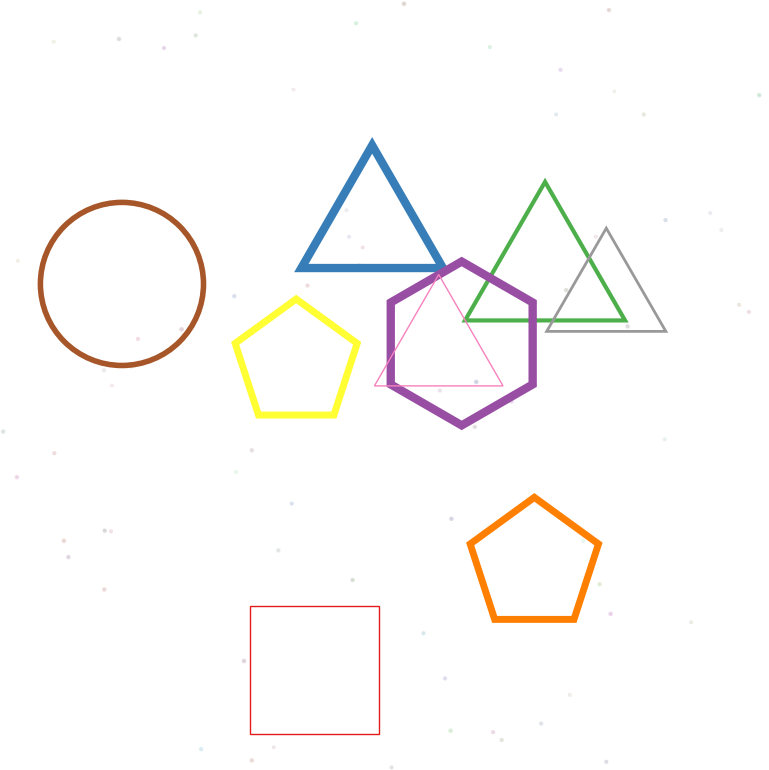[{"shape": "square", "thickness": 0.5, "radius": 0.42, "center": [0.409, 0.13]}, {"shape": "triangle", "thickness": 3, "radius": 0.53, "center": [0.483, 0.705]}, {"shape": "triangle", "thickness": 1.5, "radius": 0.6, "center": [0.708, 0.644]}, {"shape": "hexagon", "thickness": 3, "radius": 0.53, "center": [0.6, 0.554]}, {"shape": "pentagon", "thickness": 2.5, "radius": 0.44, "center": [0.694, 0.266]}, {"shape": "pentagon", "thickness": 2.5, "radius": 0.42, "center": [0.385, 0.528]}, {"shape": "circle", "thickness": 2, "radius": 0.53, "center": [0.158, 0.631]}, {"shape": "triangle", "thickness": 0.5, "radius": 0.48, "center": [0.57, 0.547]}, {"shape": "triangle", "thickness": 1, "radius": 0.45, "center": [0.787, 0.614]}]